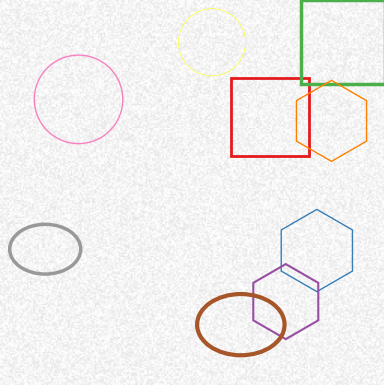[{"shape": "square", "thickness": 2, "radius": 0.51, "center": [0.7, 0.697]}, {"shape": "hexagon", "thickness": 1, "radius": 0.53, "center": [0.823, 0.349]}, {"shape": "square", "thickness": 2.5, "radius": 0.54, "center": [0.891, 0.891]}, {"shape": "hexagon", "thickness": 1.5, "radius": 0.49, "center": [0.742, 0.217]}, {"shape": "hexagon", "thickness": 1, "radius": 0.53, "center": [0.861, 0.686]}, {"shape": "circle", "thickness": 0.5, "radius": 0.44, "center": [0.551, 0.89]}, {"shape": "oval", "thickness": 3, "radius": 0.57, "center": [0.626, 0.157]}, {"shape": "circle", "thickness": 1, "radius": 0.57, "center": [0.204, 0.742]}, {"shape": "oval", "thickness": 2.5, "radius": 0.46, "center": [0.117, 0.353]}]